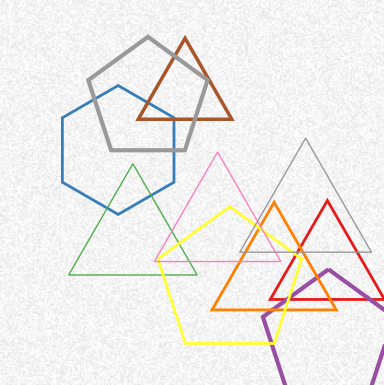[{"shape": "triangle", "thickness": 2, "radius": 0.86, "center": [0.85, 0.308]}, {"shape": "hexagon", "thickness": 2, "radius": 0.84, "center": [0.307, 0.61]}, {"shape": "triangle", "thickness": 1, "radius": 0.96, "center": [0.345, 0.382]}, {"shape": "pentagon", "thickness": 3, "radius": 0.89, "center": [0.853, 0.122]}, {"shape": "triangle", "thickness": 2, "radius": 0.93, "center": [0.712, 0.288]}, {"shape": "pentagon", "thickness": 2, "radius": 0.98, "center": [0.597, 0.267]}, {"shape": "triangle", "thickness": 2.5, "radius": 0.7, "center": [0.481, 0.76]}, {"shape": "triangle", "thickness": 1, "radius": 0.95, "center": [0.565, 0.416]}, {"shape": "triangle", "thickness": 1, "radius": 0.99, "center": [0.794, 0.444]}, {"shape": "pentagon", "thickness": 3, "radius": 0.81, "center": [0.384, 0.741]}]